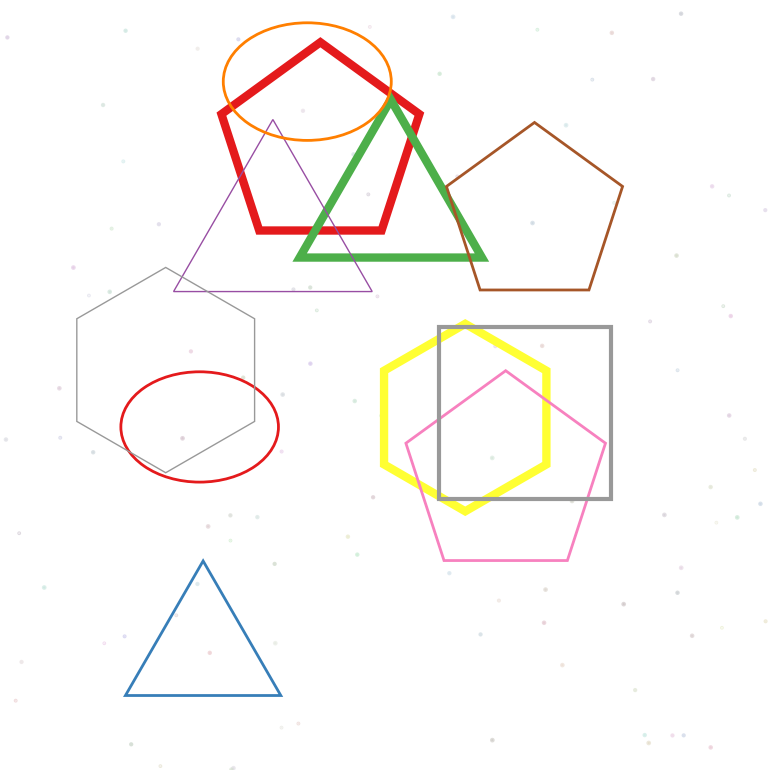[{"shape": "oval", "thickness": 1, "radius": 0.51, "center": [0.259, 0.446]}, {"shape": "pentagon", "thickness": 3, "radius": 0.68, "center": [0.416, 0.81]}, {"shape": "triangle", "thickness": 1, "radius": 0.58, "center": [0.264, 0.155]}, {"shape": "triangle", "thickness": 3, "radius": 0.68, "center": [0.508, 0.734]}, {"shape": "triangle", "thickness": 0.5, "radius": 0.74, "center": [0.354, 0.696]}, {"shape": "oval", "thickness": 1, "radius": 0.55, "center": [0.399, 0.894]}, {"shape": "hexagon", "thickness": 3, "radius": 0.61, "center": [0.604, 0.458]}, {"shape": "pentagon", "thickness": 1, "radius": 0.6, "center": [0.694, 0.721]}, {"shape": "pentagon", "thickness": 1, "radius": 0.68, "center": [0.657, 0.382]}, {"shape": "hexagon", "thickness": 0.5, "radius": 0.67, "center": [0.215, 0.519]}, {"shape": "square", "thickness": 1.5, "radius": 0.56, "center": [0.682, 0.464]}]